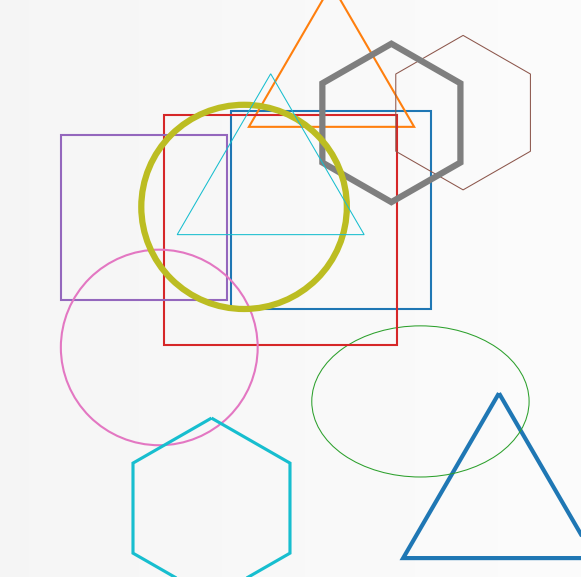[{"shape": "square", "thickness": 1, "radius": 0.86, "center": [0.57, 0.635]}, {"shape": "triangle", "thickness": 2, "radius": 0.95, "center": [0.858, 0.128]}, {"shape": "triangle", "thickness": 1, "radius": 0.82, "center": [0.57, 0.862]}, {"shape": "oval", "thickness": 0.5, "radius": 0.93, "center": [0.723, 0.304]}, {"shape": "square", "thickness": 1, "radius": 1.0, "center": [0.483, 0.601]}, {"shape": "square", "thickness": 1, "radius": 0.71, "center": [0.247, 0.622]}, {"shape": "hexagon", "thickness": 0.5, "radius": 0.67, "center": [0.797, 0.804]}, {"shape": "circle", "thickness": 1, "radius": 0.85, "center": [0.274, 0.397]}, {"shape": "hexagon", "thickness": 3, "radius": 0.69, "center": [0.673, 0.786]}, {"shape": "circle", "thickness": 3, "radius": 0.88, "center": [0.42, 0.641]}, {"shape": "hexagon", "thickness": 1.5, "radius": 0.78, "center": [0.364, 0.119]}, {"shape": "triangle", "thickness": 0.5, "radius": 0.93, "center": [0.466, 0.686]}]